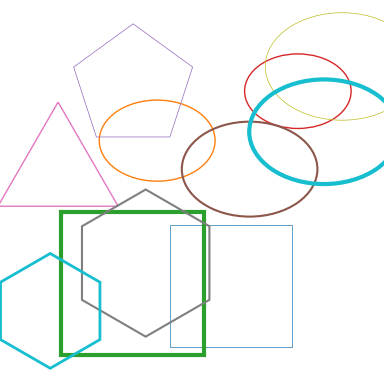[{"shape": "square", "thickness": 0.5, "radius": 0.79, "center": [0.599, 0.258]}, {"shape": "oval", "thickness": 1, "radius": 0.75, "center": [0.408, 0.635]}, {"shape": "square", "thickness": 3, "radius": 0.93, "center": [0.344, 0.264]}, {"shape": "oval", "thickness": 1, "radius": 0.69, "center": [0.774, 0.763]}, {"shape": "pentagon", "thickness": 0.5, "radius": 0.81, "center": [0.346, 0.776]}, {"shape": "oval", "thickness": 1.5, "radius": 0.88, "center": [0.648, 0.561]}, {"shape": "triangle", "thickness": 1, "radius": 0.9, "center": [0.151, 0.554]}, {"shape": "hexagon", "thickness": 1.5, "radius": 0.96, "center": [0.378, 0.317]}, {"shape": "oval", "thickness": 0.5, "radius": 1.0, "center": [0.888, 0.827]}, {"shape": "hexagon", "thickness": 2, "radius": 0.75, "center": [0.13, 0.193]}, {"shape": "oval", "thickness": 3, "radius": 0.97, "center": [0.841, 0.658]}]